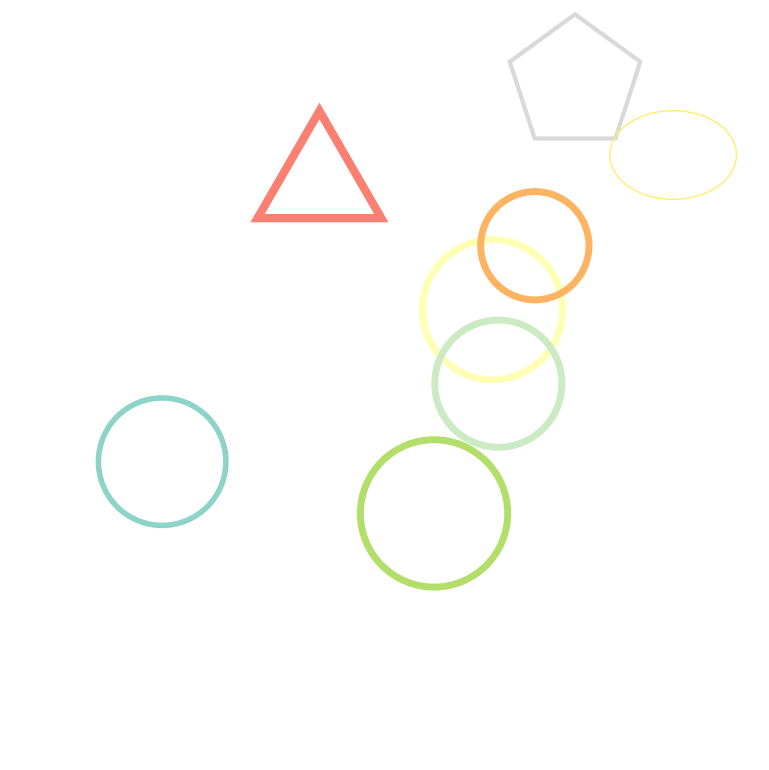[{"shape": "circle", "thickness": 2, "radius": 0.41, "center": [0.211, 0.4]}, {"shape": "circle", "thickness": 2.5, "radius": 0.45, "center": [0.64, 0.598]}, {"shape": "triangle", "thickness": 3, "radius": 0.46, "center": [0.415, 0.763]}, {"shape": "circle", "thickness": 2.5, "radius": 0.35, "center": [0.695, 0.681]}, {"shape": "circle", "thickness": 2.5, "radius": 0.48, "center": [0.564, 0.333]}, {"shape": "pentagon", "thickness": 1.5, "radius": 0.45, "center": [0.747, 0.892]}, {"shape": "circle", "thickness": 2.5, "radius": 0.41, "center": [0.647, 0.502]}, {"shape": "oval", "thickness": 0.5, "radius": 0.41, "center": [0.874, 0.799]}]